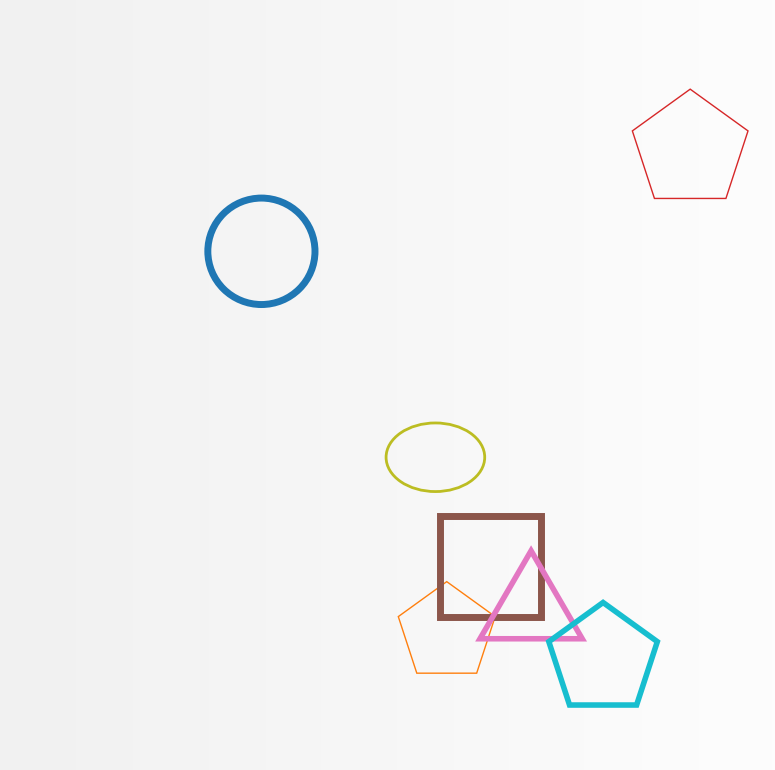[{"shape": "circle", "thickness": 2.5, "radius": 0.35, "center": [0.337, 0.674]}, {"shape": "pentagon", "thickness": 0.5, "radius": 0.33, "center": [0.576, 0.179]}, {"shape": "pentagon", "thickness": 0.5, "radius": 0.39, "center": [0.891, 0.806]}, {"shape": "square", "thickness": 2.5, "radius": 0.33, "center": [0.633, 0.265]}, {"shape": "triangle", "thickness": 2, "radius": 0.38, "center": [0.685, 0.209]}, {"shape": "oval", "thickness": 1, "radius": 0.32, "center": [0.562, 0.406]}, {"shape": "pentagon", "thickness": 2, "radius": 0.37, "center": [0.778, 0.144]}]